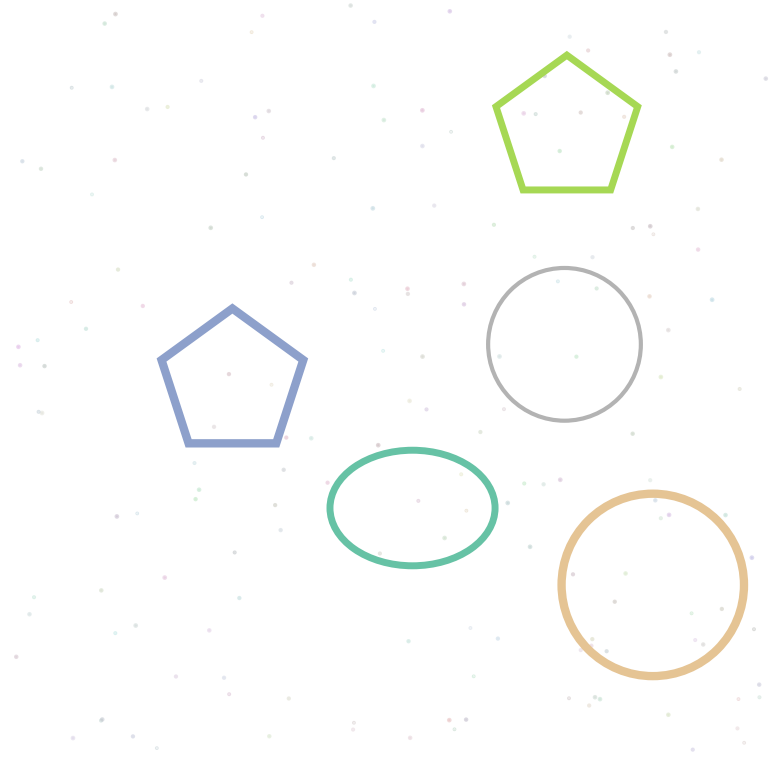[{"shape": "oval", "thickness": 2.5, "radius": 0.54, "center": [0.536, 0.34]}, {"shape": "pentagon", "thickness": 3, "radius": 0.48, "center": [0.302, 0.503]}, {"shape": "pentagon", "thickness": 2.5, "radius": 0.48, "center": [0.736, 0.832]}, {"shape": "circle", "thickness": 3, "radius": 0.59, "center": [0.848, 0.24]}, {"shape": "circle", "thickness": 1.5, "radius": 0.5, "center": [0.733, 0.553]}]